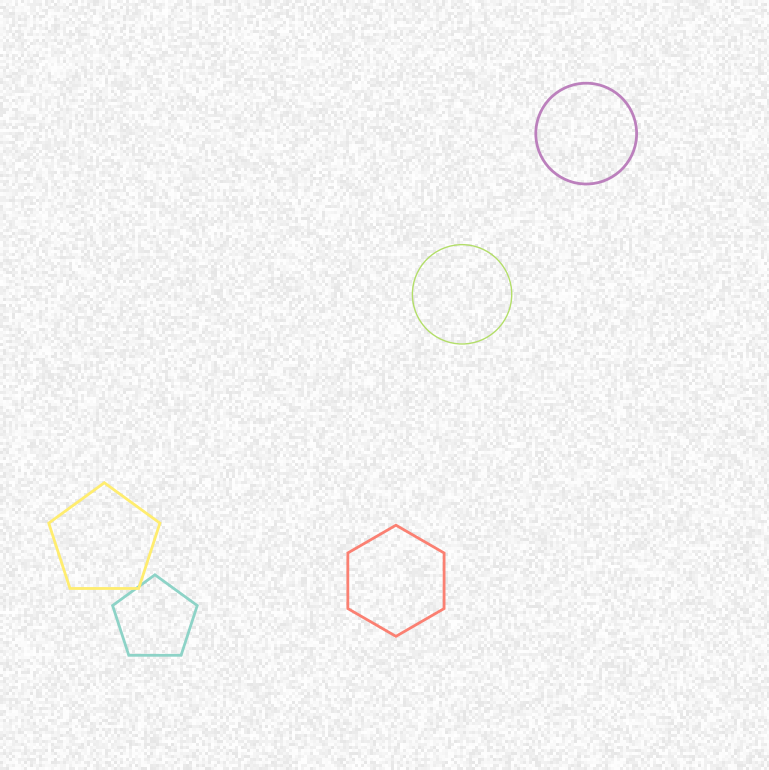[{"shape": "pentagon", "thickness": 1, "radius": 0.29, "center": [0.201, 0.196]}, {"shape": "hexagon", "thickness": 1, "radius": 0.36, "center": [0.514, 0.246]}, {"shape": "circle", "thickness": 0.5, "radius": 0.32, "center": [0.6, 0.618]}, {"shape": "circle", "thickness": 1, "radius": 0.33, "center": [0.761, 0.826]}, {"shape": "pentagon", "thickness": 1, "radius": 0.38, "center": [0.136, 0.297]}]